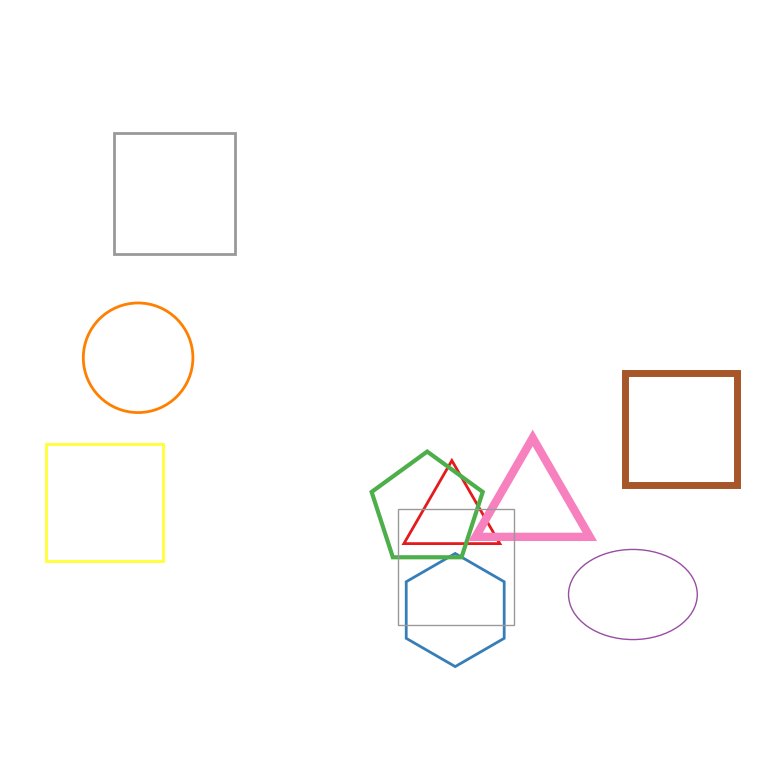[{"shape": "triangle", "thickness": 1, "radius": 0.36, "center": [0.587, 0.33]}, {"shape": "hexagon", "thickness": 1, "radius": 0.37, "center": [0.591, 0.208]}, {"shape": "pentagon", "thickness": 1.5, "radius": 0.38, "center": [0.555, 0.338]}, {"shape": "oval", "thickness": 0.5, "radius": 0.42, "center": [0.822, 0.228]}, {"shape": "circle", "thickness": 1, "radius": 0.36, "center": [0.179, 0.535]}, {"shape": "square", "thickness": 1, "radius": 0.38, "center": [0.136, 0.347]}, {"shape": "square", "thickness": 2.5, "radius": 0.36, "center": [0.884, 0.443]}, {"shape": "triangle", "thickness": 3, "radius": 0.43, "center": [0.692, 0.346]}, {"shape": "square", "thickness": 0.5, "radius": 0.38, "center": [0.592, 0.263]}, {"shape": "square", "thickness": 1, "radius": 0.39, "center": [0.226, 0.749]}]